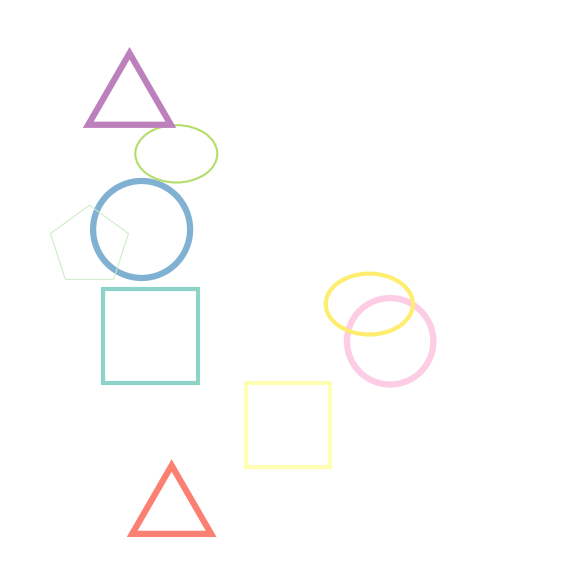[{"shape": "square", "thickness": 2, "radius": 0.41, "center": [0.261, 0.417]}, {"shape": "square", "thickness": 2, "radius": 0.36, "center": [0.498, 0.264]}, {"shape": "triangle", "thickness": 3, "radius": 0.39, "center": [0.297, 0.114]}, {"shape": "circle", "thickness": 3, "radius": 0.42, "center": [0.245, 0.602]}, {"shape": "oval", "thickness": 1, "radius": 0.35, "center": [0.305, 0.733]}, {"shape": "circle", "thickness": 3, "radius": 0.37, "center": [0.676, 0.408]}, {"shape": "triangle", "thickness": 3, "radius": 0.41, "center": [0.224, 0.824]}, {"shape": "pentagon", "thickness": 0.5, "radius": 0.35, "center": [0.155, 0.573]}, {"shape": "oval", "thickness": 2, "radius": 0.38, "center": [0.639, 0.473]}]